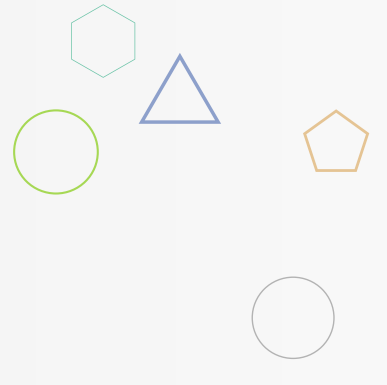[{"shape": "hexagon", "thickness": 0.5, "radius": 0.47, "center": [0.266, 0.893]}, {"shape": "triangle", "thickness": 2.5, "radius": 0.57, "center": [0.464, 0.74]}, {"shape": "circle", "thickness": 1.5, "radius": 0.54, "center": [0.144, 0.605]}, {"shape": "pentagon", "thickness": 2, "radius": 0.43, "center": [0.867, 0.626]}, {"shape": "circle", "thickness": 1, "radius": 0.53, "center": [0.756, 0.175]}]